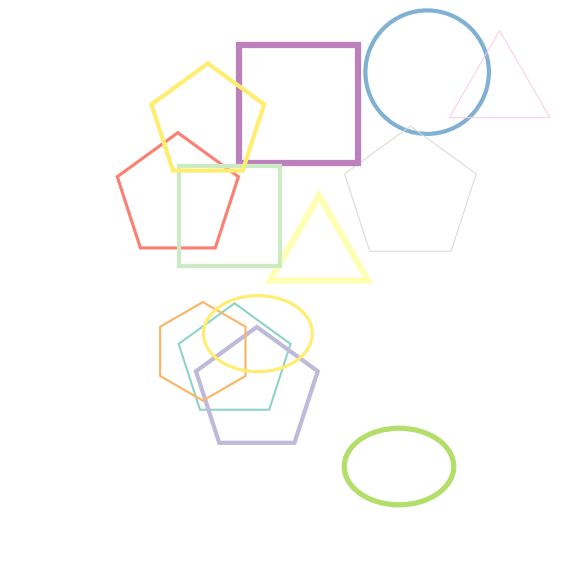[{"shape": "pentagon", "thickness": 1, "radius": 0.51, "center": [0.406, 0.372]}, {"shape": "triangle", "thickness": 3, "radius": 0.49, "center": [0.552, 0.562]}, {"shape": "pentagon", "thickness": 2, "radius": 0.55, "center": [0.445, 0.322]}, {"shape": "pentagon", "thickness": 1.5, "radius": 0.55, "center": [0.308, 0.659]}, {"shape": "circle", "thickness": 2, "radius": 0.53, "center": [0.74, 0.874]}, {"shape": "hexagon", "thickness": 1, "radius": 0.43, "center": [0.351, 0.391]}, {"shape": "oval", "thickness": 2.5, "radius": 0.47, "center": [0.691, 0.191]}, {"shape": "triangle", "thickness": 0.5, "radius": 0.5, "center": [0.865, 0.846]}, {"shape": "pentagon", "thickness": 0.5, "radius": 0.6, "center": [0.711, 0.661]}, {"shape": "square", "thickness": 3, "radius": 0.51, "center": [0.517, 0.819]}, {"shape": "square", "thickness": 2, "radius": 0.43, "center": [0.397, 0.625]}, {"shape": "pentagon", "thickness": 2, "radius": 0.51, "center": [0.36, 0.787]}, {"shape": "oval", "thickness": 1.5, "radius": 0.47, "center": [0.447, 0.421]}]